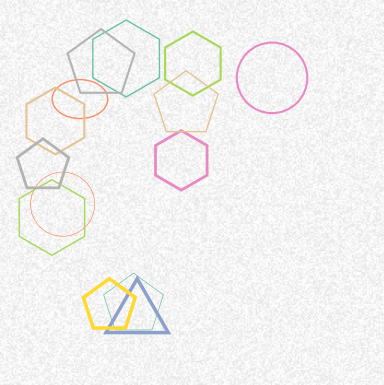[{"shape": "pentagon", "thickness": 0.5, "radius": 0.41, "center": [0.347, 0.209]}, {"shape": "hexagon", "thickness": 1, "radius": 0.5, "center": [0.328, 0.848]}, {"shape": "oval", "thickness": 1, "radius": 0.36, "center": [0.208, 0.743]}, {"shape": "circle", "thickness": 0.5, "radius": 0.42, "center": [0.163, 0.47]}, {"shape": "triangle", "thickness": 2.5, "radius": 0.47, "center": [0.356, 0.183]}, {"shape": "circle", "thickness": 1.5, "radius": 0.46, "center": [0.707, 0.798]}, {"shape": "hexagon", "thickness": 2, "radius": 0.39, "center": [0.471, 0.583]}, {"shape": "hexagon", "thickness": 1.5, "radius": 0.42, "center": [0.501, 0.835]}, {"shape": "hexagon", "thickness": 1, "radius": 0.49, "center": [0.135, 0.435]}, {"shape": "pentagon", "thickness": 2.5, "radius": 0.35, "center": [0.284, 0.205]}, {"shape": "hexagon", "thickness": 1.5, "radius": 0.43, "center": [0.144, 0.686]}, {"shape": "pentagon", "thickness": 1, "radius": 0.44, "center": [0.483, 0.729]}, {"shape": "pentagon", "thickness": 1.5, "radius": 0.46, "center": [0.263, 0.833]}, {"shape": "pentagon", "thickness": 2, "radius": 0.35, "center": [0.111, 0.569]}]